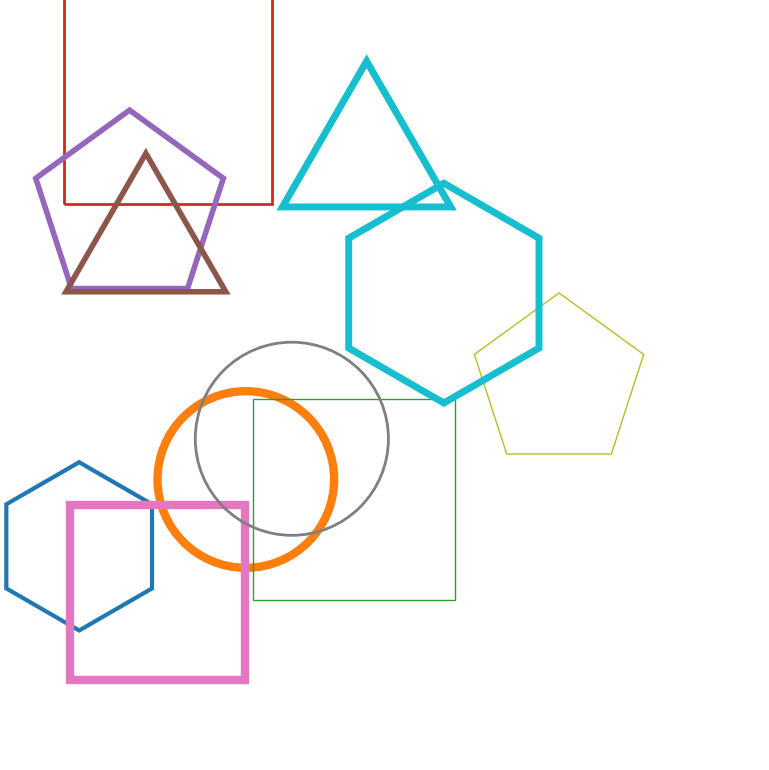[{"shape": "hexagon", "thickness": 1.5, "radius": 0.55, "center": [0.103, 0.29]}, {"shape": "circle", "thickness": 3, "radius": 0.57, "center": [0.319, 0.377]}, {"shape": "square", "thickness": 0.5, "radius": 0.65, "center": [0.459, 0.351]}, {"shape": "square", "thickness": 1, "radius": 0.68, "center": [0.218, 0.871]}, {"shape": "pentagon", "thickness": 2, "radius": 0.64, "center": [0.168, 0.729]}, {"shape": "triangle", "thickness": 2, "radius": 0.6, "center": [0.189, 0.681]}, {"shape": "square", "thickness": 3, "radius": 0.57, "center": [0.205, 0.231]}, {"shape": "circle", "thickness": 1, "radius": 0.63, "center": [0.379, 0.43]}, {"shape": "pentagon", "thickness": 0.5, "radius": 0.58, "center": [0.726, 0.504]}, {"shape": "triangle", "thickness": 2.5, "radius": 0.63, "center": [0.476, 0.794]}, {"shape": "hexagon", "thickness": 2.5, "radius": 0.71, "center": [0.576, 0.619]}]